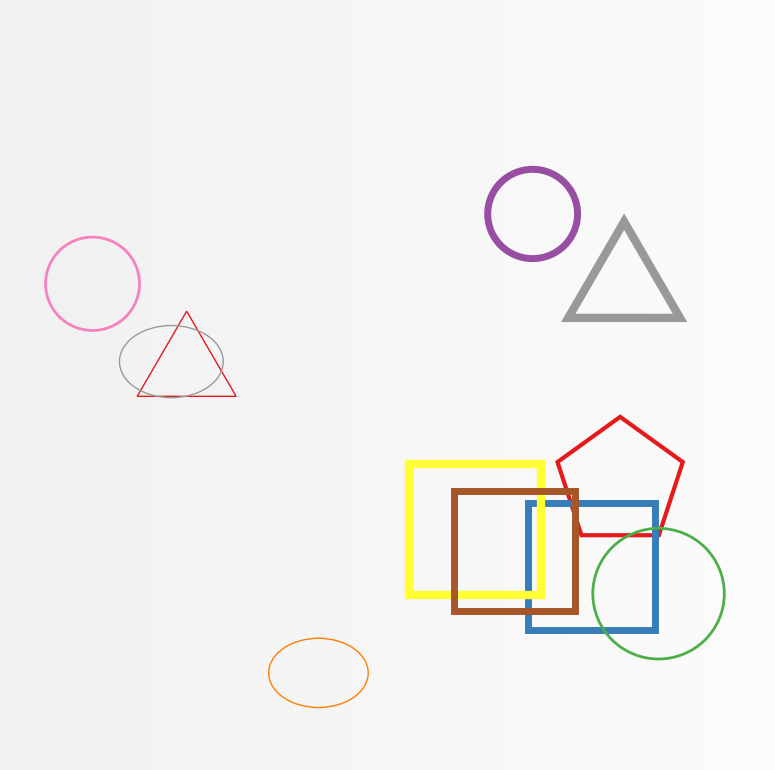[{"shape": "pentagon", "thickness": 1.5, "radius": 0.42, "center": [0.8, 0.374]}, {"shape": "triangle", "thickness": 0.5, "radius": 0.37, "center": [0.241, 0.522]}, {"shape": "square", "thickness": 2.5, "radius": 0.41, "center": [0.763, 0.265]}, {"shape": "circle", "thickness": 1, "radius": 0.42, "center": [0.85, 0.229]}, {"shape": "circle", "thickness": 2.5, "radius": 0.29, "center": [0.687, 0.722]}, {"shape": "oval", "thickness": 0.5, "radius": 0.32, "center": [0.411, 0.126]}, {"shape": "square", "thickness": 3, "radius": 0.43, "center": [0.613, 0.312]}, {"shape": "square", "thickness": 2.5, "radius": 0.39, "center": [0.664, 0.284]}, {"shape": "circle", "thickness": 1, "radius": 0.3, "center": [0.119, 0.631]}, {"shape": "triangle", "thickness": 3, "radius": 0.42, "center": [0.805, 0.629]}, {"shape": "oval", "thickness": 0.5, "radius": 0.33, "center": [0.221, 0.53]}]